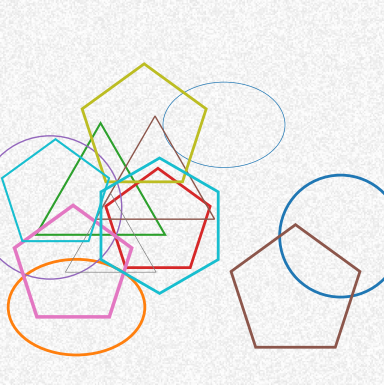[{"shape": "oval", "thickness": 0.5, "radius": 0.79, "center": [0.582, 0.676]}, {"shape": "circle", "thickness": 2, "radius": 0.79, "center": [0.885, 0.387]}, {"shape": "oval", "thickness": 2, "radius": 0.89, "center": [0.199, 0.202]}, {"shape": "triangle", "thickness": 1.5, "radius": 0.97, "center": [0.261, 0.487]}, {"shape": "pentagon", "thickness": 2, "radius": 0.71, "center": [0.41, 0.42]}, {"shape": "circle", "thickness": 1, "radius": 0.93, "center": [0.13, 0.461]}, {"shape": "triangle", "thickness": 1, "radius": 0.89, "center": [0.403, 0.52]}, {"shape": "pentagon", "thickness": 2, "radius": 0.88, "center": [0.768, 0.24]}, {"shape": "pentagon", "thickness": 2.5, "radius": 0.8, "center": [0.19, 0.306]}, {"shape": "triangle", "thickness": 0.5, "radius": 0.68, "center": [0.288, 0.361]}, {"shape": "pentagon", "thickness": 2, "radius": 0.85, "center": [0.374, 0.665]}, {"shape": "hexagon", "thickness": 2, "radius": 0.88, "center": [0.415, 0.414]}, {"shape": "pentagon", "thickness": 1.5, "radius": 0.73, "center": [0.144, 0.492]}]